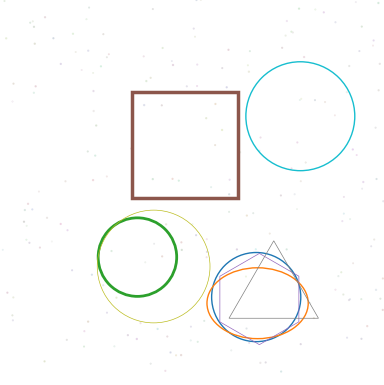[{"shape": "circle", "thickness": 1, "radius": 0.58, "center": [0.665, 0.228]}, {"shape": "oval", "thickness": 1, "radius": 0.66, "center": [0.669, 0.212]}, {"shape": "circle", "thickness": 2, "radius": 0.51, "center": [0.357, 0.332]}, {"shape": "hexagon", "thickness": 0.5, "radius": 0.59, "center": [0.674, 0.223]}, {"shape": "square", "thickness": 2.5, "radius": 0.69, "center": [0.48, 0.623]}, {"shape": "triangle", "thickness": 0.5, "radius": 0.67, "center": [0.711, 0.24]}, {"shape": "circle", "thickness": 0.5, "radius": 0.73, "center": [0.399, 0.308]}, {"shape": "circle", "thickness": 1, "radius": 0.71, "center": [0.78, 0.698]}]